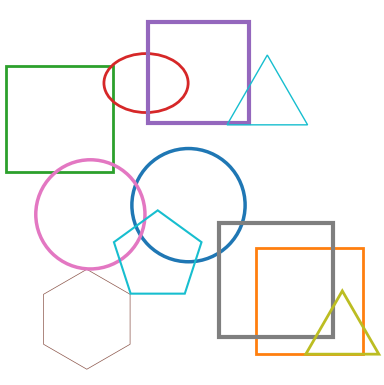[{"shape": "circle", "thickness": 2.5, "radius": 0.74, "center": [0.49, 0.467]}, {"shape": "square", "thickness": 2, "radius": 0.69, "center": [0.804, 0.218]}, {"shape": "square", "thickness": 2, "radius": 0.69, "center": [0.155, 0.691]}, {"shape": "oval", "thickness": 2, "radius": 0.55, "center": [0.379, 0.784]}, {"shape": "square", "thickness": 3, "radius": 0.66, "center": [0.515, 0.812]}, {"shape": "hexagon", "thickness": 0.5, "radius": 0.65, "center": [0.226, 0.171]}, {"shape": "circle", "thickness": 2.5, "radius": 0.71, "center": [0.235, 0.443]}, {"shape": "square", "thickness": 3, "radius": 0.74, "center": [0.717, 0.273]}, {"shape": "triangle", "thickness": 2, "radius": 0.55, "center": [0.889, 0.135]}, {"shape": "pentagon", "thickness": 1.5, "radius": 0.6, "center": [0.41, 0.334]}, {"shape": "triangle", "thickness": 1, "radius": 0.6, "center": [0.694, 0.736]}]